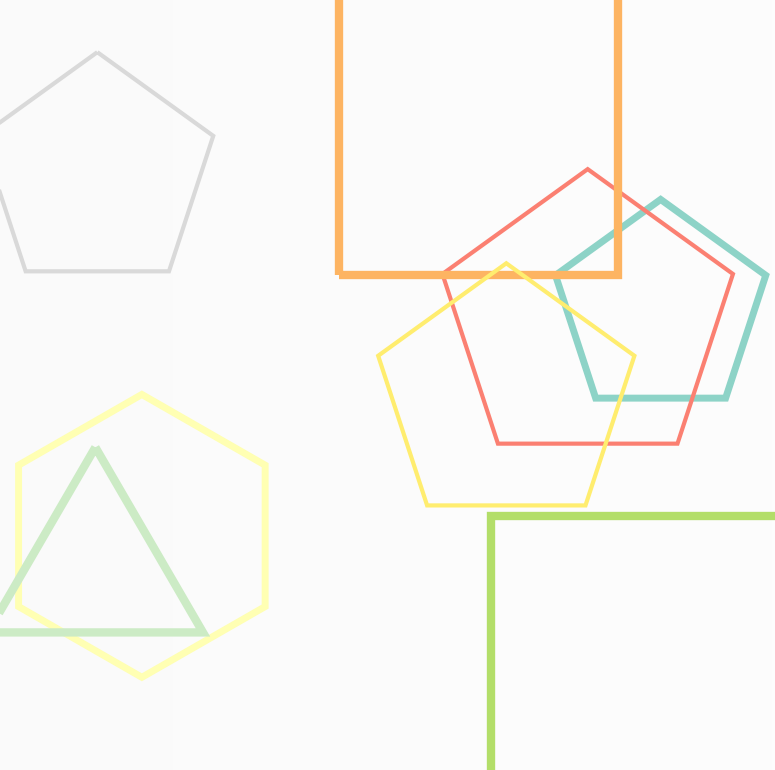[{"shape": "pentagon", "thickness": 2.5, "radius": 0.71, "center": [0.852, 0.598]}, {"shape": "hexagon", "thickness": 2.5, "radius": 0.92, "center": [0.183, 0.304]}, {"shape": "pentagon", "thickness": 1.5, "radius": 0.99, "center": [0.758, 0.583]}, {"shape": "square", "thickness": 3, "radius": 0.9, "center": [0.617, 0.823]}, {"shape": "square", "thickness": 3, "radius": 0.96, "center": [0.825, 0.139]}, {"shape": "pentagon", "thickness": 1.5, "radius": 0.79, "center": [0.126, 0.775]}, {"shape": "triangle", "thickness": 3, "radius": 0.8, "center": [0.123, 0.259]}, {"shape": "pentagon", "thickness": 1.5, "radius": 0.87, "center": [0.653, 0.484]}]